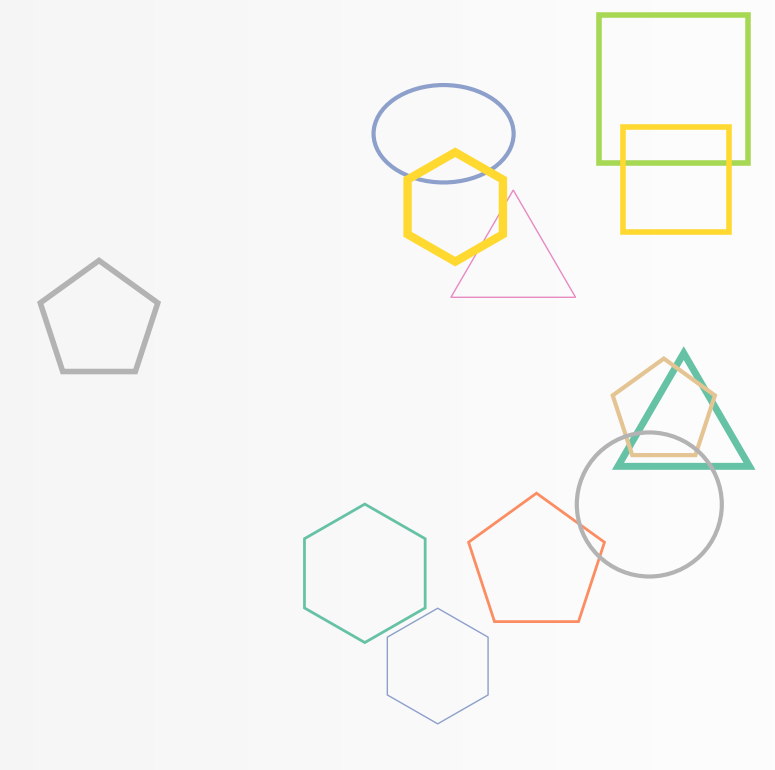[{"shape": "triangle", "thickness": 2.5, "radius": 0.49, "center": [0.882, 0.443]}, {"shape": "hexagon", "thickness": 1, "radius": 0.45, "center": [0.471, 0.255]}, {"shape": "pentagon", "thickness": 1, "radius": 0.46, "center": [0.692, 0.267]}, {"shape": "hexagon", "thickness": 0.5, "radius": 0.38, "center": [0.565, 0.135]}, {"shape": "oval", "thickness": 1.5, "radius": 0.45, "center": [0.572, 0.826]}, {"shape": "triangle", "thickness": 0.5, "radius": 0.46, "center": [0.662, 0.66]}, {"shape": "square", "thickness": 2, "radius": 0.48, "center": [0.869, 0.884]}, {"shape": "square", "thickness": 2, "radius": 0.34, "center": [0.872, 0.767]}, {"shape": "hexagon", "thickness": 3, "radius": 0.36, "center": [0.587, 0.731]}, {"shape": "pentagon", "thickness": 1.5, "radius": 0.35, "center": [0.857, 0.465]}, {"shape": "pentagon", "thickness": 2, "radius": 0.4, "center": [0.128, 0.582]}, {"shape": "circle", "thickness": 1.5, "radius": 0.47, "center": [0.838, 0.345]}]